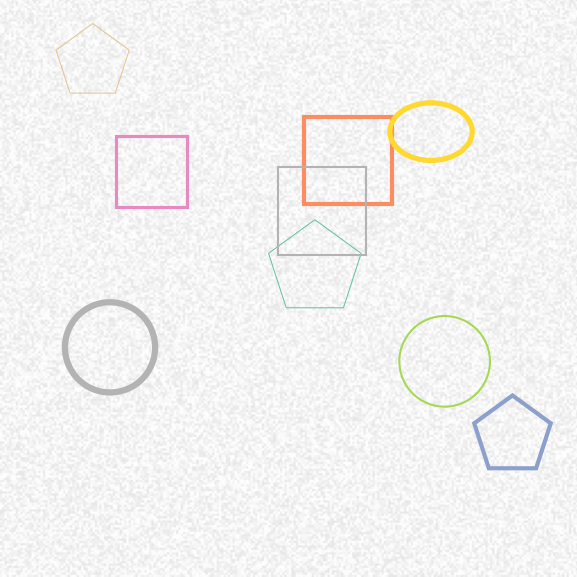[{"shape": "pentagon", "thickness": 0.5, "radius": 0.42, "center": [0.545, 0.534]}, {"shape": "square", "thickness": 2, "radius": 0.38, "center": [0.603, 0.721]}, {"shape": "pentagon", "thickness": 2, "radius": 0.35, "center": [0.887, 0.245]}, {"shape": "square", "thickness": 1.5, "radius": 0.3, "center": [0.262, 0.702]}, {"shape": "circle", "thickness": 1, "radius": 0.39, "center": [0.77, 0.373]}, {"shape": "oval", "thickness": 2.5, "radius": 0.36, "center": [0.746, 0.771]}, {"shape": "pentagon", "thickness": 0.5, "radius": 0.33, "center": [0.16, 0.892]}, {"shape": "square", "thickness": 1, "radius": 0.38, "center": [0.558, 0.633]}, {"shape": "circle", "thickness": 3, "radius": 0.39, "center": [0.191, 0.398]}]